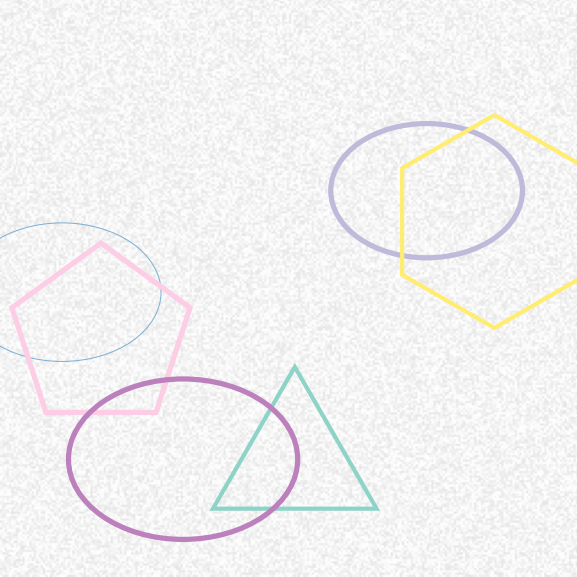[{"shape": "triangle", "thickness": 2, "radius": 0.82, "center": [0.51, 0.2]}, {"shape": "oval", "thickness": 2.5, "radius": 0.83, "center": [0.739, 0.669]}, {"shape": "oval", "thickness": 0.5, "radius": 0.86, "center": [0.107, 0.493]}, {"shape": "pentagon", "thickness": 2.5, "radius": 0.81, "center": [0.175, 0.416]}, {"shape": "oval", "thickness": 2.5, "radius": 0.99, "center": [0.317, 0.204]}, {"shape": "hexagon", "thickness": 2, "radius": 0.92, "center": [0.856, 0.616]}]